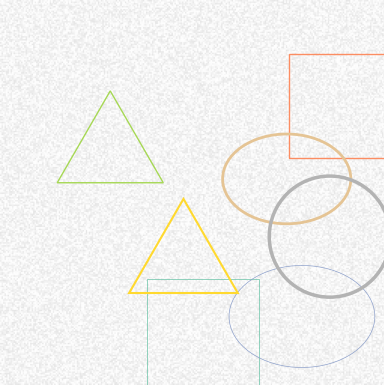[{"shape": "square", "thickness": 0.5, "radius": 0.73, "center": [0.528, 0.13]}, {"shape": "square", "thickness": 1, "radius": 0.67, "center": [0.886, 0.725]}, {"shape": "oval", "thickness": 0.5, "radius": 0.95, "center": [0.784, 0.178]}, {"shape": "triangle", "thickness": 1, "radius": 0.8, "center": [0.286, 0.605]}, {"shape": "triangle", "thickness": 1.5, "radius": 0.81, "center": [0.477, 0.32]}, {"shape": "oval", "thickness": 2, "radius": 0.83, "center": [0.745, 0.535]}, {"shape": "circle", "thickness": 2.5, "radius": 0.79, "center": [0.857, 0.385]}]